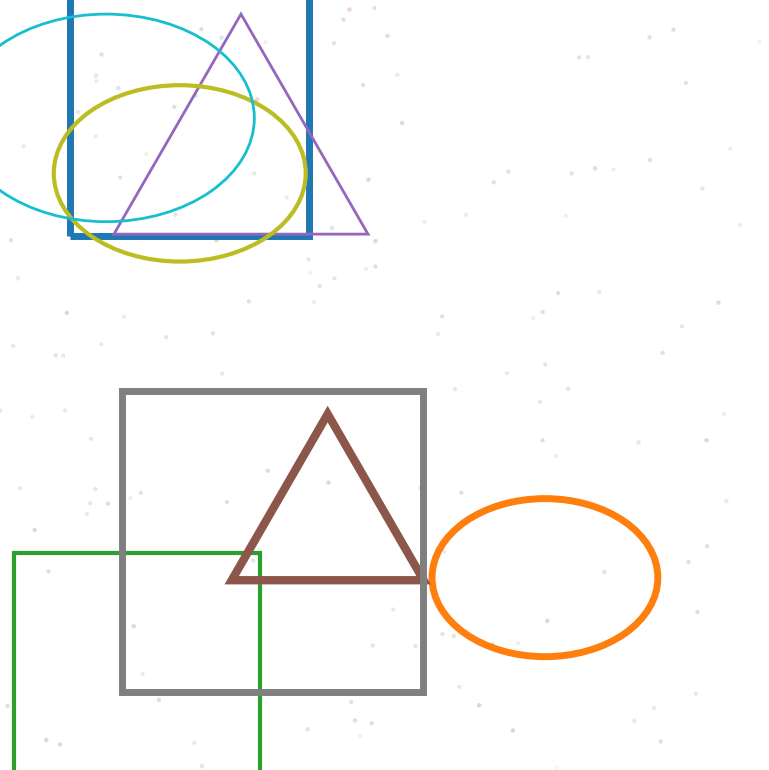[{"shape": "square", "thickness": 2.5, "radius": 0.77, "center": [0.246, 0.849]}, {"shape": "oval", "thickness": 2.5, "radius": 0.73, "center": [0.708, 0.25]}, {"shape": "square", "thickness": 1.5, "radius": 0.8, "center": [0.178, 0.122]}, {"shape": "triangle", "thickness": 1, "radius": 0.95, "center": [0.313, 0.791]}, {"shape": "triangle", "thickness": 3, "radius": 0.72, "center": [0.426, 0.318]}, {"shape": "square", "thickness": 2.5, "radius": 0.98, "center": [0.354, 0.297]}, {"shape": "oval", "thickness": 1.5, "radius": 0.82, "center": [0.233, 0.775]}, {"shape": "oval", "thickness": 1, "radius": 0.96, "center": [0.138, 0.847]}]